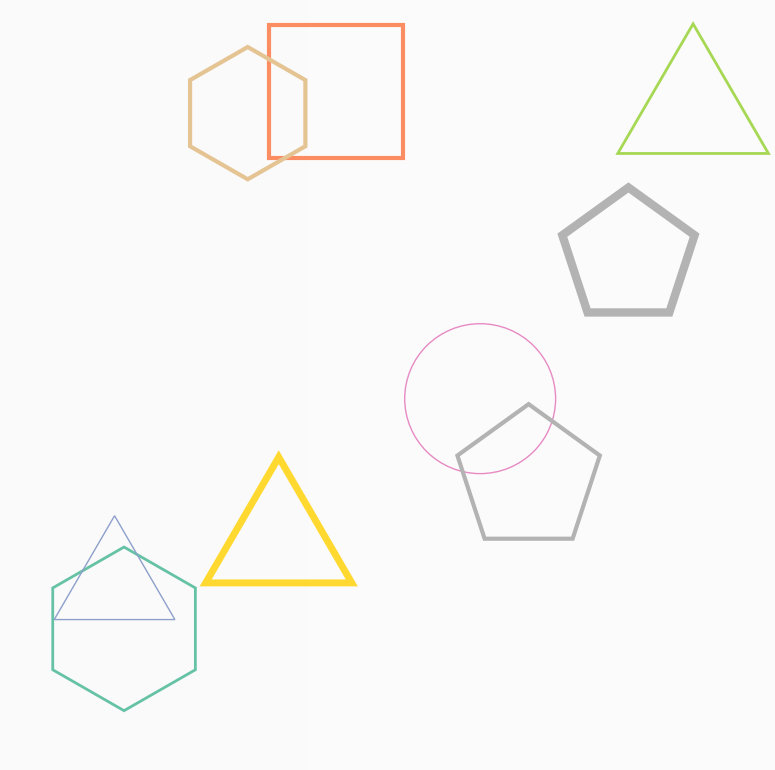[{"shape": "hexagon", "thickness": 1, "radius": 0.53, "center": [0.16, 0.183]}, {"shape": "square", "thickness": 1.5, "radius": 0.43, "center": [0.433, 0.881]}, {"shape": "triangle", "thickness": 0.5, "radius": 0.45, "center": [0.148, 0.24]}, {"shape": "circle", "thickness": 0.5, "radius": 0.49, "center": [0.62, 0.482]}, {"shape": "triangle", "thickness": 1, "radius": 0.56, "center": [0.894, 0.857]}, {"shape": "triangle", "thickness": 2.5, "radius": 0.54, "center": [0.36, 0.297]}, {"shape": "hexagon", "thickness": 1.5, "radius": 0.43, "center": [0.32, 0.853]}, {"shape": "pentagon", "thickness": 1.5, "radius": 0.48, "center": [0.682, 0.379]}, {"shape": "pentagon", "thickness": 3, "radius": 0.45, "center": [0.811, 0.667]}]